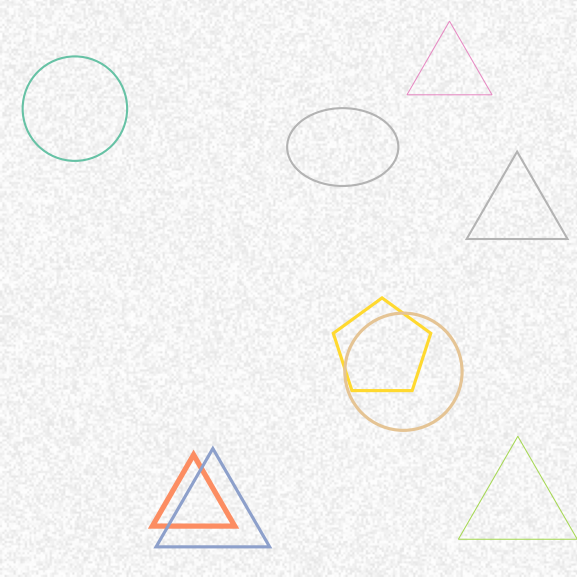[{"shape": "circle", "thickness": 1, "radius": 0.45, "center": [0.13, 0.811]}, {"shape": "triangle", "thickness": 2.5, "radius": 0.41, "center": [0.335, 0.129]}, {"shape": "triangle", "thickness": 1.5, "radius": 0.57, "center": [0.369, 0.109]}, {"shape": "triangle", "thickness": 0.5, "radius": 0.43, "center": [0.778, 0.878]}, {"shape": "triangle", "thickness": 0.5, "radius": 0.59, "center": [0.897, 0.125]}, {"shape": "pentagon", "thickness": 1.5, "radius": 0.44, "center": [0.662, 0.395]}, {"shape": "circle", "thickness": 1.5, "radius": 0.51, "center": [0.699, 0.355]}, {"shape": "oval", "thickness": 1, "radius": 0.48, "center": [0.593, 0.744]}, {"shape": "triangle", "thickness": 1, "radius": 0.5, "center": [0.895, 0.636]}]